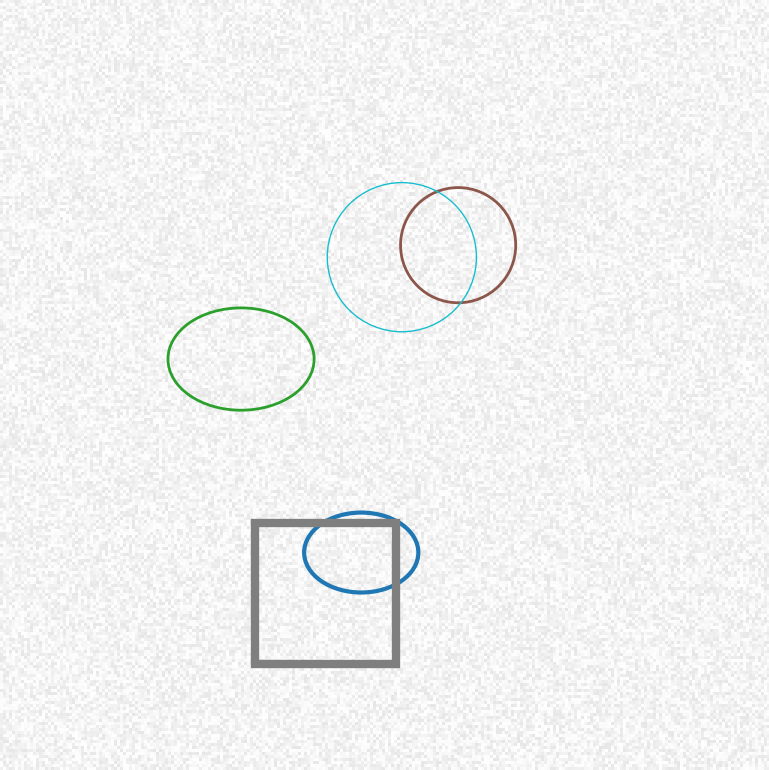[{"shape": "oval", "thickness": 1.5, "radius": 0.37, "center": [0.469, 0.282]}, {"shape": "oval", "thickness": 1, "radius": 0.47, "center": [0.313, 0.534]}, {"shape": "circle", "thickness": 1, "radius": 0.37, "center": [0.595, 0.682]}, {"shape": "square", "thickness": 3, "radius": 0.46, "center": [0.423, 0.229]}, {"shape": "circle", "thickness": 0.5, "radius": 0.48, "center": [0.522, 0.666]}]